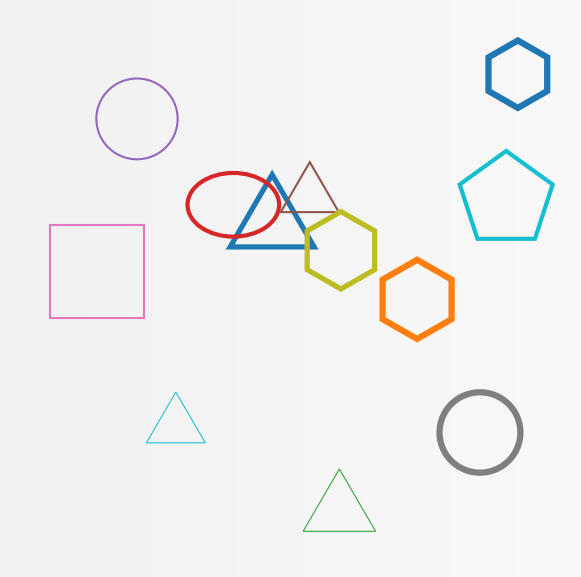[{"shape": "hexagon", "thickness": 3, "radius": 0.29, "center": [0.891, 0.871]}, {"shape": "triangle", "thickness": 2.5, "radius": 0.42, "center": [0.468, 0.613]}, {"shape": "hexagon", "thickness": 3, "radius": 0.34, "center": [0.718, 0.481]}, {"shape": "triangle", "thickness": 0.5, "radius": 0.36, "center": [0.584, 0.115]}, {"shape": "oval", "thickness": 2, "radius": 0.39, "center": [0.401, 0.645]}, {"shape": "circle", "thickness": 1, "radius": 0.35, "center": [0.236, 0.793]}, {"shape": "triangle", "thickness": 1, "radius": 0.29, "center": [0.533, 0.661]}, {"shape": "square", "thickness": 1, "radius": 0.41, "center": [0.167, 0.529]}, {"shape": "circle", "thickness": 3, "radius": 0.35, "center": [0.826, 0.25]}, {"shape": "hexagon", "thickness": 2.5, "radius": 0.34, "center": [0.587, 0.566]}, {"shape": "triangle", "thickness": 0.5, "radius": 0.29, "center": [0.303, 0.262]}, {"shape": "pentagon", "thickness": 2, "radius": 0.42, "center": [0.871, 0.654]}]